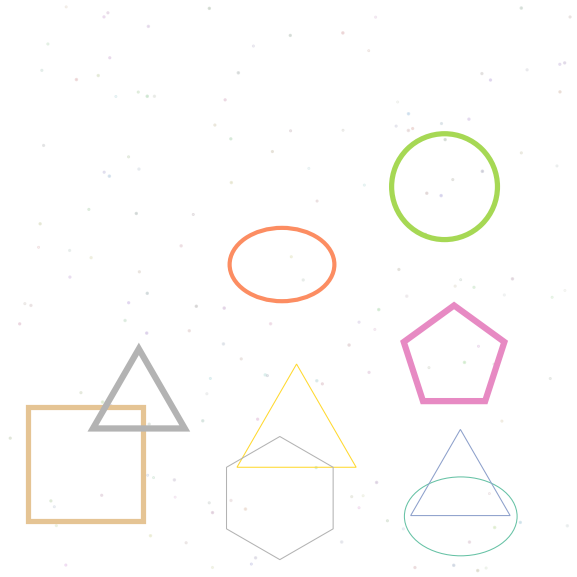[{"shape": "oval", "thickness": 0.5, "radius": 0.49, "center": [0.798, 0.105]}, {"shape": "oval", "thickness": 2, "radius": 0.45, "center": [0.488, 0.541]}, {"shape": "triangle", "thickness": 0.5, "radius": 0.5, "center": [0.797, 0.156]}, {"shape": "pentagon", "thickness": 3, "radius": 0.46, "center": [0.786, 0.379]}, {"shape": "circle", "thickness": 2.5, "radius": 0.46, "center": [0.77, 0.676]}, {"shape": "triangle", "thickness": 0.5, "radius": 0.6, "center": [0.514, 0.25]}, {"shape": "square", "thickness": 2.5, "radius": 0.5, "center": [0.149, 0.196]}, {"shape": "hexagon", "thickness": 0.5, "radius": 0.53, "center": [0.485, 0.137]}, {"shape": "triangle", "thickness": 3, "radius": 0.46, "center": [0.24, 0.303]}]